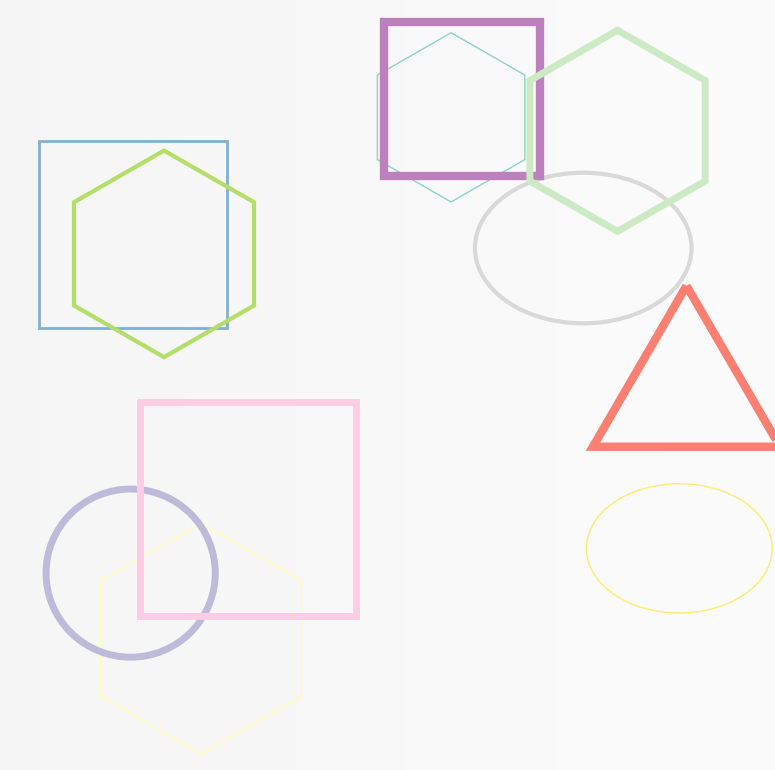[{"shape": "hexagon", "thickness": 0.5, "radius": 0.55, "center": [0.582, 0.848]}, {"shape": "hexagon", "thickness": 0.5, "radius": 0.75, "center": [0.26, 0.171]}, {"shape": "circle", "thickness": 2.5, "radius": 0.55, "center": [0.169, 0.256]}, {"shape": "triangle", "thickness": 3, "radius": 0.7, "center": [0.886, 0.49]}, {"shape": "square", "thickness": 1, "radius": 0.61, "center": [0.171, 0.695]}, {"shape": "hexagon", "thickness": 1.5, "radius": 0.67, "center": [0.212, 0.67]}, {"shape": "square", "thickness": 2.5, "radius": 0.69, "center": [0.32, 0.339]}, {"shape": "oval", "thickness": 1.5, "radius": 0.7, "center": [0.753, 0.678]}, {"shape": "square", "thickness": 3, "radius": 0.5, "center": [0.596, 0.871]}, {"shape": "hexagon", "thickness": 2.5, "radius": 0.65, "center": [0.797, 0.83]}, {"shape": "oval", "thickness": 0.5, "radius": 0.6, "center": [0.876, 0.288]}]